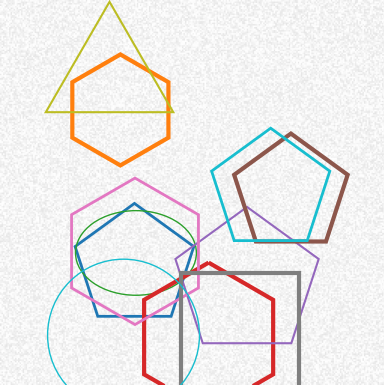[{"shape": "pentagon", "thickness": 2, "radius": 0.81, "center": [0.349, 0.31]}, {"shape": "hexagon", "thickness": 3, "radius": 0.72, "center": [0.313, 0.714]}, {"shape": "oval", "thickness": 1, "radius": 0.78, "center": [0.353, 0.343]}, {"shape": "hexagon", "thickness": 3, "radius": 0.97, "center": [0.542, 0.124]}, {"shape": "pentagon", "thickness": 1.5, "radius": 0.98, "center": [0.642, 0.267]}, {"shape": "pentagon", "thickness": 3, "radius": 0.77, "center": [0.756, 0.498]}, {"shape": "hexagon", "thickness": 2, "radius": 0.95, "center": [0.351, 0.347]}, {"shape": "square", "thickness": 3, "radius": 0.76, "center": [0.623, 0.139]}, {"shape": "triangle", "thickness": 1.5, "radius": 0.96, "center": [0.285, 0.804]}, {"shape": "pentagon", "thickness": 2, "radius": 0.81, "center": [0.703, 0.506]}, {"shape": "circle", "thickness": 1, "radius": 0.99, "center": [0.321, 0.129]}]